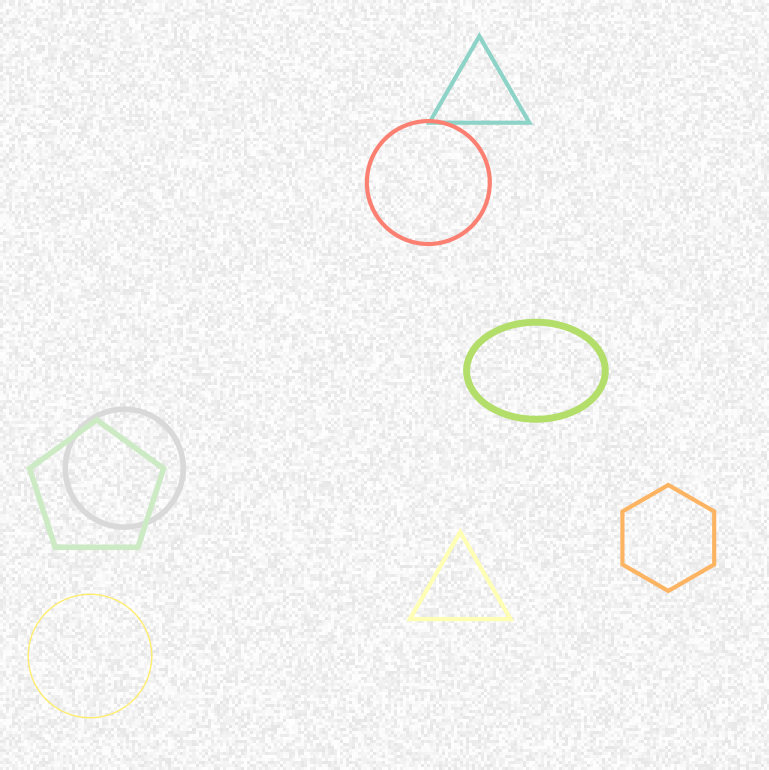[{"shape": "triangle", "thickness": 1.5, "radius": 0.37, "center": [0.623, 0.878]}, {"shape": "triangle", "thickness": 1.5, "radius": 0.38, "center": [0.598, 0.234]}, {"shape": "circle", "thickness": 1.5, "radius": 0.4, "center": [0.556, 0.763]}, {"shape": "hexagon", "thickness": 1.5, "radius": 0.34, "center": [0.868, 0.301]}, {"shape": "oval", "thickness": 2.5, "radius": 0.45, "center": [0.696, 0.519]}, {"shape": "circle", "thickness": 2, "radius": 0.38, "center": [0.161, 0.392]}, {"shape": "pentagon", "thickness": 2, "radius": 0.46, "center": [0.125, 0.363]}, {"shape": "circle", "thickness": 0.5, "radius": 0.4, "center": [0.117, 0.148]}]